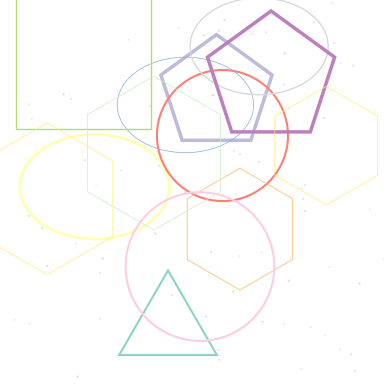[{"shape": "triangle", "thickness": 1.5, "radius": 0.73, "center": [0.436, 0.151]}, {"shape": "oval", "thickness": 2, "radius": 0.97, "center": [0.246, 0.515]}, {"shape": "pentagon", "thickness": 2.5, "radius": 0.76, "center": [0.562, 0.758]}, {"shape": "circle", "thickness": 1.5, "radius": 0.85, "center": [0.578, 0.648]}, {"shape": "oval", "thickness": 0.5, "radius": 0.89, "center": [0.482, 0.727]}, {"shape": "hexagon", "thickness": 0.5, "radius": 0.79, "center": [0.623, 0.405]}, {"shape": "square", "thickness": 1, "radius": 0.87, "center": [0.217, 0.84]}, {"shape": "circle", "thickness": 1.5, "radius": 0.97, "center": [0.519, 0.308]}, {"shape": "oval", "thickness": 1, "radius": 0.9, "center": [0.673, 0.88]}, {"shape": "pentagon", "thickness": 2.5, "radius": 0.87, "center": [0.704, 0.798]}, {"shape": "hexagon", "thickness": 0.5, "radius": 1.0, "center": [0.4, 0.602]}, {"shape": "hexagon", "thickness": 0.5, "radius": 0.98, "center": [0.123, 0.484]}, {"shape": "hexagon", "thickness": 0.5, "radius": 0.77, "center": [0.847, 0.622]}]